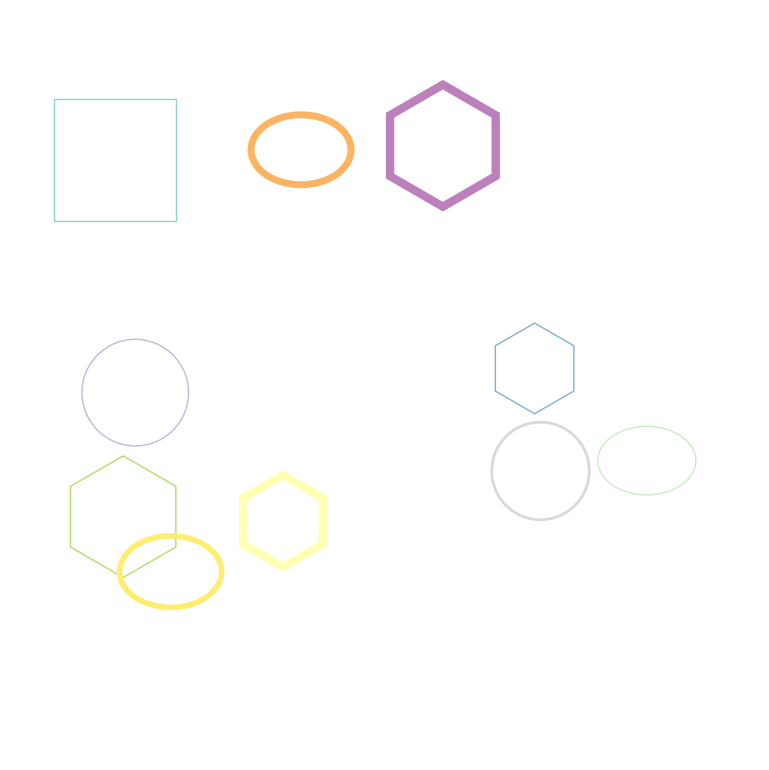[{"shape": "square", "thickness": 0.5, "radius": 0.39, "center": [0.149, 0.792]}, {"shape": "hexagon", "thickness": 3, "radius": 0.3, "center": [0.368, 0.323]}, {"shape": "circle", "thickness": 0.5, "radius": 0.35, "center": [0.176, 0.49]}, {"shape": "hexagon", "thickness": 0.5, "radius": 0.29, "center": [0.694, 0.522]}, {"shape": "oval", "thickness": 2.5, "radius": 0.32, "center": [0.391, 0.806]}, {"shape": "hexagon", "thickness": 0.5, "radius": 0.39, "center": [0.16, 0.329]}, {"shape": "circle", "thickness": 1, "radius": 0.32, "center": [0.702, 0.388]}, {"shape": "hexagon", "thickness": 3, "radius": 0.4, "center": [0.575, 0.811]}, {"shape": "oval", "thickness": 0.5, "radius": 0.32, "center": [0.84, 0.402]}, {"shape": "oval", "thickness": 2, "radius": 0.33, "center": [0.222, 0.258]}]